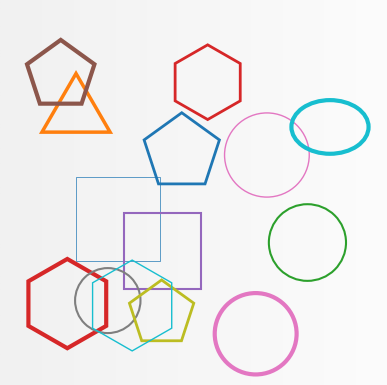[{"shape": "square", "thickness": 0.5, "radius": 0.54, "center": [0.304, 0.432]}, {"shape": "pentagon", "thickness": 2, "radius": 0.51, "center": [0.469, 0.605]}, {"shape": "triangle", "thickness": 2.5, "radius": 0.51, "center": [0.196, 0.708]}, {"shape": "circle", "thickness": 1.5, "radius": 0.5, "center": [0.793, 0.37]}, {"shape": "hexagon", "thickness": 3, "radius": 0.58, "center": [0.174, 0.211]}, {"shape": "hexagon", "thickness": 2, "radius": 0.49, "center": [0.536, 0.787]}, {"shape": "square", "thickness": 1.5, "radius": 0.49, "center": [0.419, 0.347]}, {"shape": "pentagon", "thickness": 3, "radius": 0.46, "center": [0.157, 0.805]}, {"shape": "circle", "thickness": 1, "radius": 0.55, "center": [0.689, 0.597]}, {"shape": "circle", "thickness": 3, "radius": 0.53, "center": [0.66, 0.133]}, {"shape": "circle", "thickness": 1.5, "radius": 0.42, "center": [0.278, 0.219]}, {"shape": "pentagon", "thickness": 2, "radius": 0.44, "center": [0.417, 0.186]}, {"shape": "hexagon", "thickness": 1, "radius": 0.59, "center": [0.341, 0.206]}, {"shape": "oval", "thickness": 3, "radius": 0.5, "center": [0.852, 0.67]}]